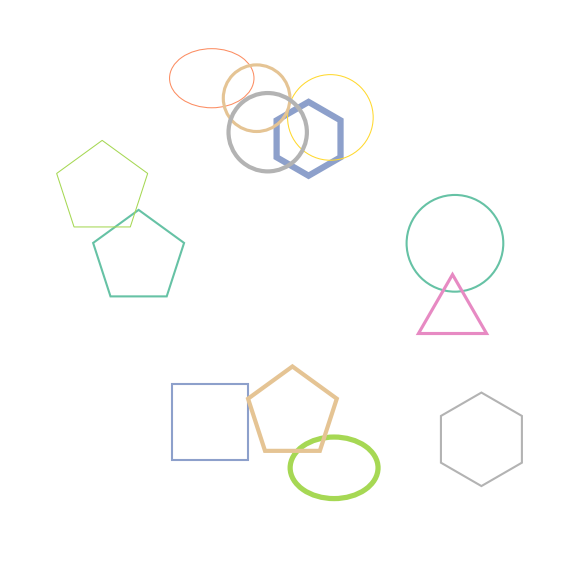[{"shape": "pentagon", "thickness": 1, "radius": 0.41, "center": [0.24, 0.553]}, {"shape": "circle", "thickness": 1, "radius": 0.42, "center": [0.788, 0.578]}, {"shape": "oval", "thickness": 0.5, "radius": 0.37, "center": [0.367, 0.864]}, {"shape": "square", "thickness": 1, "radius": 0.33, "center": [0.364, 0.268]}, {"shape": "hexagon", "thickness": 3, "radius": 0.32, "center": [0.534, 0.759]}, {"shape": "triangle", "thickness": 1.5, "radius": 0.34, "center": [0.784, 0.456]}, {"shape": "oval", "thickness": 2.5, "radius": 0.38, "center": [0.579, 0.189]}, {"shape": "pentagon", "thickness": 0.5, "radius": 0.41, "center": [0.177, 0.673]}, {"shape": "circle", "thickness": 0.5, "radius": 0.37, "center": [0.572, 0.796]}, {"shape": "circle", "thickness": 1.5, "radius": 0.29, "center": [0.444, 0.829]}, {"shape": "pentagon", "thickness": 2, "radius": 0.4, "center": [0.506, 0.284]}, {"shape": "circle", "thickness": 2, "radius": 0.34, "center": [0.464, 0.77]}, {"shape": "hexagon", "thickness": 1, "radius": 0.4, "center": [0.834, 0.238]}]